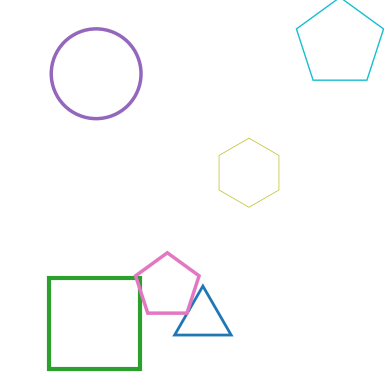[{"shape": "triangle", "thickness": 2, "radius": 0.42, "center": [0.527, 0.172]}, {"shape": "square", "thickness": 3, "radius": 0.59, "center": [0.246, 0.16]}, {"shape": "circle", "thickness": 2.5, "radius": 0.58, "center": [0.25, 0.808]}, {"shape": "pentagon", "thickness": 2.5, "radius": 0.43, "center": [0.435, 0.257]}, {"shape": "hexagon", "thickness": 0.5, "radius": 0.45, "center": [0.647, 0.551]}, {"shape": "pentagon", "thickness": 1, "radius": 0.59, "center": [0.883, 0.888]}]